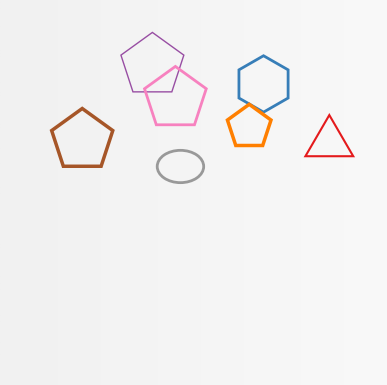[{"shape": "triangle", "thickness": 1.5, "radius": 0.36, "center": [0.85, 0.63]}, {"shape": "hexagon", "thickness": 2, "radius": 0.37, "center": [0.68, 0.782]}, {"shape": "pentagon", "thickness": 1, "radius": 0.43, "center": [0.393, 0.83]}, {"shape": "pentagon", "thickness": 2.5, "radius": 0.3, "center": [0.643, 0.67]}, {"shape": "pentagon", "thickness": 2.5, "radius": 0.41, "center": [0.212, 0.635]}, {"shape": "pentagon", "thickness": 2, "radius": 0.42, "center": [0.453, 0.744]}, {"shape": "oval", "thickness": 2, "radius": 0.3, "center": [0.466, 0.568]}]